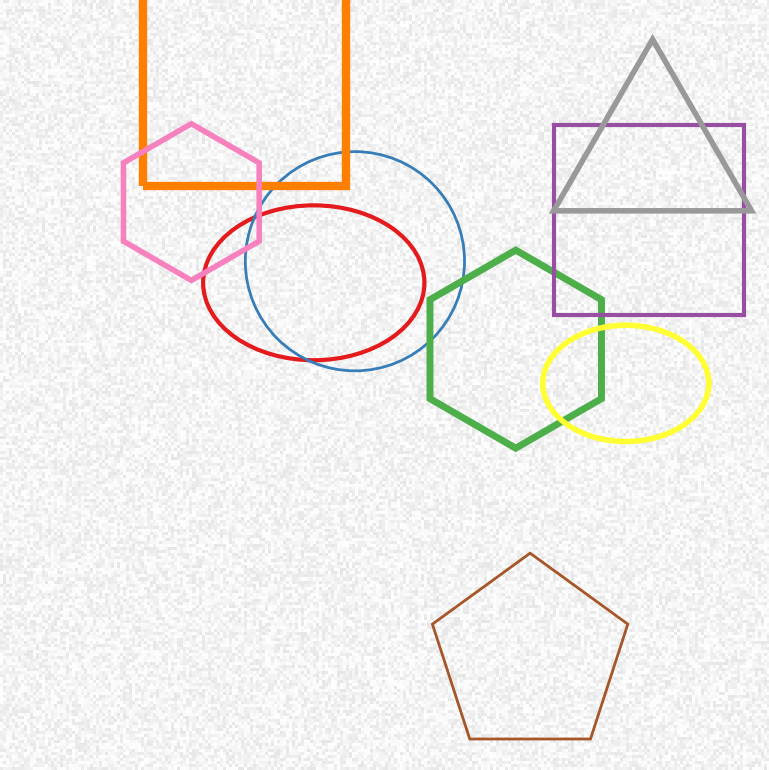[{"shape": "oval", "thickness": 1.5, "radius": 0.72, "center": [0.407, 0.633]}, {"shape": "circle", "thickness": 1, "radius": 0.71, "center": [0.461, 0.661]}, {"shape": "hexagon", "thickness": 2.5, "radius": 0.64, "center": [0.67, 0.547]}, {"shape": "square", "thickness": 1.5, "radius": 0.62, "center": [0.842, 0.714]}, {"shape": "square", "thickness": 3, "radius": 0.66, "center": [0.317, 0.891]}, {"shape": "oval", "thickness": 2, "radius": 0.54, "center": [0.813, 0.502]}, {"shape": "pentagon", "thickness": 1, "radius": 0.67, "center": [0.688, 0.148]}, {"shape": "hexagon", "thickness": 2, "radius": 0.51, "center": [0.248, 0.738]}, {"shape": "triangle", "thickness": 2, "radius": 0.74, "center": [0.847, 0.8]}]